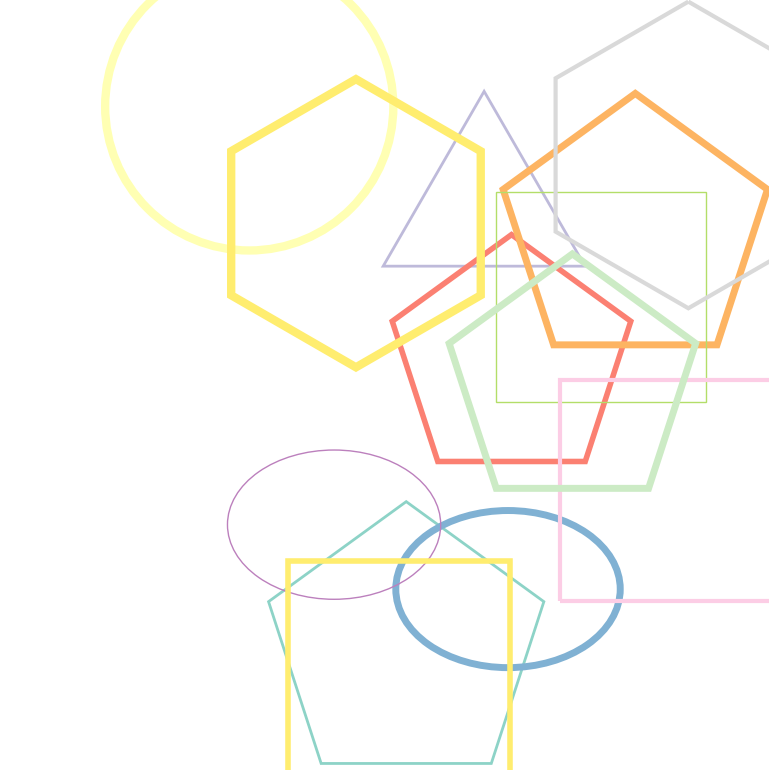[{"shape": "pentagon", "thickness": 1, "radius": 0.94, "center": [0.528, 0.161]}, {"shape": "circle", "thickness": 3, "radius": 0.94, "center": [0.324, 0.862]}, {"shape": "triangle", "thickness": 1, "radius": 0.76, "center": [0.629, 0.73]}, {"shape": "pentagon", "thickness": 2, "radius": 0.81, "center": [0.664, 0.532]}, {"shape": "oval", "thickness": 2.5, "radius": 0.73, "center": [0.66, 0.235]}, {"shape": "pentagon", "thickness": 2.5, "radius": 0.9, "center": [0.825, 0.698]}, {"shape": "square", "thickness": 0.5, "radius": 0.68, "center": [0.78, 0.614]}, {"shape": "square", "thickness": 1.5, "radius": 0.72, "center": [0.87, 0.363]}, {"shape": "hexagon", "thickness": 1.5, "radius": 1.0, "center": [0.894, 0.799]}, {"shape": "oval", "thickness": 0.5, "radius": 0.69, "center": [0.434, 0.319]}, {"shape": "pentagon", "thickness": 2.5, "radius": 0.84, "center": [0.743, 0.502]}, {"shape": "square", "thickness": 2, "radius": 0.72, "center": [0.518, 0.127]}, {"shape": "hexagon", "thickness": 3, "radius": 0.94, "center": [0.462, 0.71]}]